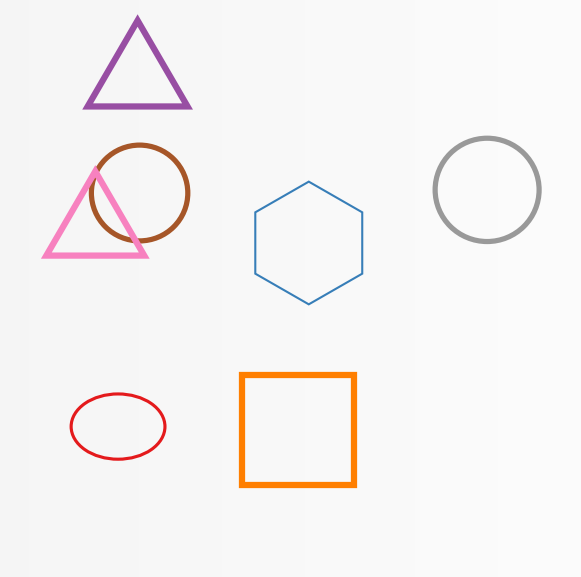[{"shape": "oval", "thickness": 1.5, "radius": 0.4, "center": [0.203, 0.26]}, {"shape": "hexagon", "thickness": 1, "radius": 0.53, "center": [0.531, 0.578]}, {"shape": "triangle", "thickness": 3, "radius": 0.5, "center": [0.237, 0.864]}, {"shape": "square", "thickness": 3, "radius": 0.48, "center": [0.513, 0.254]}, {"shape": "circle", "thickness": 2.5, "radius": 0.41, "center": [0.24, 0.665]}, {"shape": "triangle", "thickness": 3, "radius": 0.49, "center": [0.164, 0.605]}, {"shape": "circle", "thickness": 2.5, "radius": 0.45, "center": [0.838, 0.67]}]